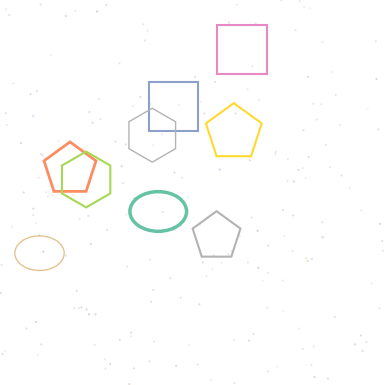[{"shape": "oval", "thickness": 2.5, "radius": 0.37, "center": [0.411, 0.451]}, {"shape": "pentagon", "thickness": 2, "radius": 0.35, "center": [0.182, 0.56]}, {"shape": "square", "thickness": 1.5, "radius": 0.32, "center": [0.45, 0.723]}, {"shape": "square", "thickness": 1.5, "radius": 0.32, "center": [0.629, 0.871]}, {"shape": "hexagon", "thickness": 1.5, "radius": 0.36, "center": [0.224, 0.534]}, {"shape": "pentagon", "thickness": 1.5, "radius": 0.38, "center": [0.607, 0.656]}, {"shape": "oval", "thickness": 1, "radius": 0.32, "center": [0.103, 0.342]}, {"shape": "pentagon", "thickness": 1.5, "radius": 0.33, "center": [0.562, 0.386]}, {"shape": "hexagon", "thickness": 1, "radius": 0.35, "center": [0.395, 0.649]}]